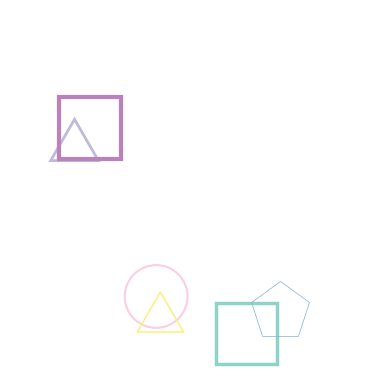[{"shape": "square", "thickness": 2.5, "radius": 0.4, "center": [0.639, 0.133]}, {"shape": "triangle", "thickness": 2, "radius": 0.36, "center": [0.194, 0.619]}, {"shape": "pentagon", "thickness": 0.5, "radius": 0.4, "center": [0.729, 0.19]}, {"shape": "circle", "thickness": 1.5, "radius": 0.41, "center": [0.406, 0.23]}, {"shape": "square", "thickness": 3, "radius": 0.4, "center": [0.234, 0.668]}, {"shape": "triangle", "thickness": 1, "radius": 0.35, "center": [0.417, 0.172]}]